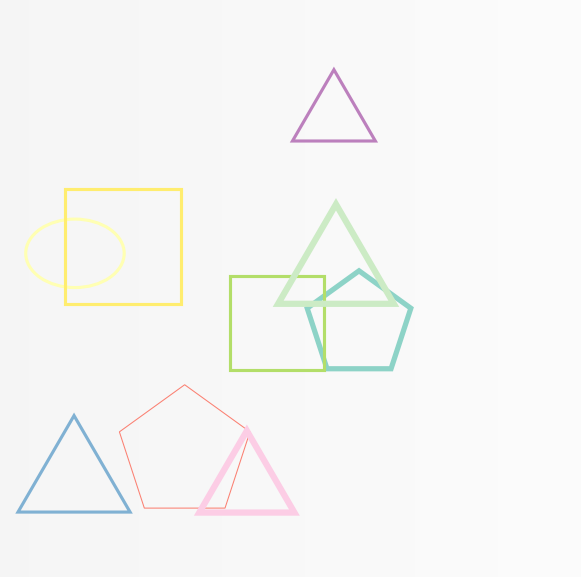[{"shape": "pentagon", "thickness": 2.5, "radius": 0.47, "center": [0.618, 0.436]}, {"shape": "oval", "thickness": 1.5, "radius": 0.42, "center": [0.129, 0.56]}, {"shape": "pentagon", "thickness": 0.5, "radius": 0.59, "center": [0.318, 0.215]}, {"shape": "triangle", "thickness": 1.5, "radius": 0.56, "center": [0.127, 0.168]}, {"shape": "square", "thickness": 1.5, "radius": 0.41, "center": [0.477, 0.44]}, {"shape": "triangle", "thickness": 3, "radius": 0.47, "center": [0.425, 0.159]}, {"shape": "triangle", "thickness": 1.5, "radius": 0.41, "center": [0.574, 0.796]}, {"shape": "triangle", "thickness": 3, "radius": 0.57, "center": [0.578, 0.531]}, {"shape": "square", "thickness": 1.5, "radius": 0.5, "center": [0.212, 0.573]}]